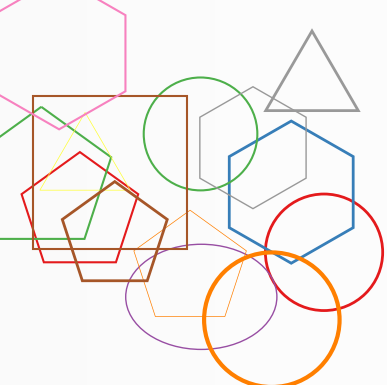[{"shape": "pentagon", "thickness": 1.5, "radius": 0.79, "center": [0.206, 0.447]}, {"shape": "circle", "thickness": 2, "radius": 0.76, "center": [0.836, 0.345]}, {"shape": "hexagon", "thickness": 2, "radius": 0.92, "center": [0.752, 0.501]}, {"shape": "pentagon", "thickness": 1.5, "radius": 0.95, "center": [0.107, 0.533]}, {"shape": "circle", "thickness": 1.5, "radius": 0.73, "center": [0.518, 0.652]}, {"shape": "oval", "thickness": 1, "radius": 0.98, "center": [0.519, 0.229]}, {"shape": "circle", "thickness": 3, "radius": 0.87, "center": [0.701, 0.17]}, {"shape": "pentagon", "thickness": 0.5, "radius": 0.76, "center": [0.491, 0.301]}, {"shape": "triangle", "thickness": 0.5, "radius": 0.67, "center": [0.22, 0.573]}, {"shape": "square", "thickness": 1.5, "radius": 0.99, "center": [0.284, 0.553]}, {"shape": "pentagon", "thickness": 2, "radius": 0.71, "center": [0.296, 0.386]}, {"shape": "hexagon", "thickness": 1.5, "radius": 0.99, "center": [0.153, 0.862]}, {"shape": "triangle", "thickness": 2, "radius": 0.69, "center": [0.805, 0.782]}, {"shape": "hexagon", "thickness": 1, "radius": 0.79, "center": [0.653, 0.616]}]